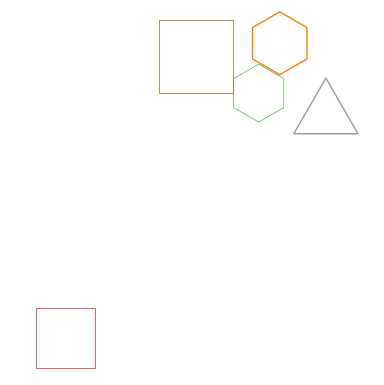[{"shape": "square", "thickness": 0.5, "radius": 0.39, "center": [0.17, 0.122]}, {"shape": "hexagon", "thickness": 0.5, "radius": 0.38, "center": [0.672, 0.758]}, {"shape": "hexagon", "thickness": 1, "radius": 0.41, "center": [0.727, 0.888]}, {"shape": "square", "thickness": 0.5, "radius": 0.47, "center": [0.509, 0.854]}, {"shape": "triangle", "thickness": 1, "radius": 0.48, "center": [0.846, 0.701]}]